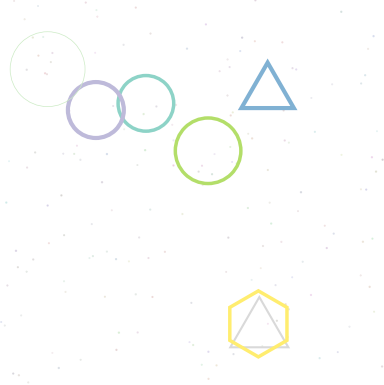[{"shape": "circle", "thickness": 2.5, "radius": 0.36, "center": [0.379, 0.732]}, {"shape": "circle", "thickness": 3, "radius": 0.36, "center": [0.249, 0.714]}, {"shape": "triangle", "thickness": 3, "radius": 0.39, "center": [0.695, 0.759]}, {"shape": "circle", "thickness": 2.5, "radius": 0.43, "center": [0.54, 0.608]}, {"shape": "triangle", "thickness": 1.5, "radius": 0.43, "center": [0.674, 0.141]}, {"shape": "circle", "thickness": 0.5, "radius": 0.49, "center": [0.124, 0.82]}, {"shape": "hexagon", "thickness": 2.5, "radius": 0.43, "center": [0.671, 0.159]}]